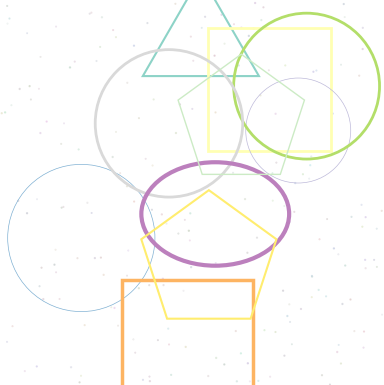[{"shape": "triangle", "thickness": 1.5, "radius": 0.87, "center": [0.522, 0.889]}, {"shape": "square", "thickness": 2, "radius": 0.8, "center": [0.7, 0.768]}, {"shape": "circle", "thickness": 0.5, "radius": 0.68, "center": [0.775, 0.661]}, {"shape": "circle", "thickness": 0.5, "radius": 0.96, "center": [0.211, 0.382]}, {"shape": "square", "thickness": 2.5, "radius": 0.85, "center": [0.487, 0.102]}, {"shape": "circle", "thickness": 2, "radius": 0.95, "center": [0.796, 0.776]}, {"shape": "circle", "thickness": 2, "radius": 0.96, "center": [0.439, 0.68]}, {"shape": "oval", "thickness": 3, "radius": 0.96, "center": [0.559, 0.444]}, {"shape": "pentagon", "thickness": 1, "radius": 0.86, "center": [0.627, 0.687]}, {"shape": "pentagon", "thickness": 1.5, "radius": 0.92, "center": [0.542, 0.322]}]